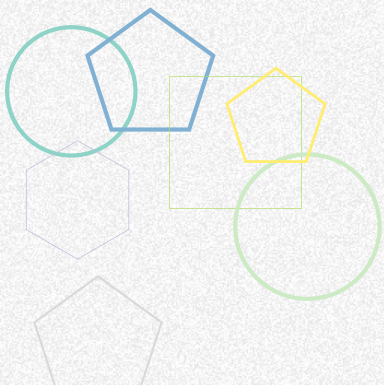[{"shape": "circle", "thickness": 3, "radius": 0.83, "center": [0.185, 0.763]}, {"shape": "hexagon", "thickness": 0.5, "radius": 0.77, "center": [0.201, 0.481]}, {"shape": "pentagon", "thickness": 3, "radius": 0.86, "center": [0.39, 0.802]}, {"shape": "square", "thickness": 0.5, "radius": 0.86, "center": [0.611, 0.632]}, {"shape": "pentagon", "thickness": 1.5, "radius": 0.87, "center": [0.255, 0.109]}, {"shape": "circle", "thickness": 3, "radius": 0.94, "center": [0.799, 0.411]}, {"shape": "pentagon", "thickness": 2, "radius": 0.67, "center": [0.717, 0.689]}]